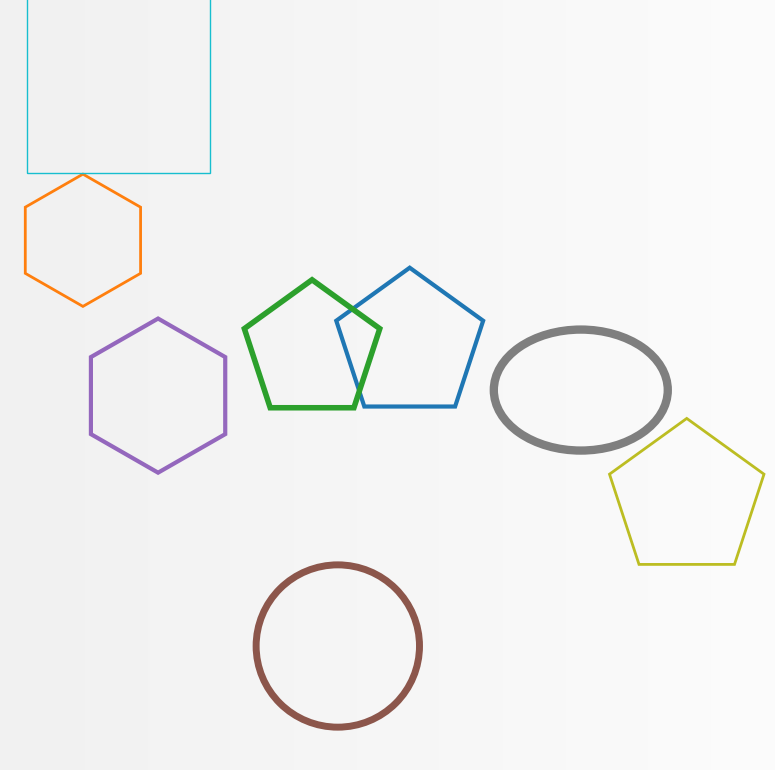[{"shape": "pentagon", "thickness": 1.5, "radius": 0.5, "center": [0.529, 0.553]}, {"shape": "hexagon", "thickness": 1, "radius": 0.43, "center": [0.107, 0.688]}, {"shape": "pentagon", "thickness": 2, "radius": 0.46, "center": [0.403, 0.545]}, {"shape": "hexagon", "thickness": 1.5, "radius": 0.5, "center": [0.204, 0.486]}, {"shape": "circle", "thickness": 2.5, "radius": 0.53, "center": [0.436, 0.161]}, {"shape": "oval", "thickness": 3, "radius": 0.56, "center": [0.749, 0.493]}, {"shape": "pentagon", "thickness": 1, "radius": 0.52, "center": [0.886, 0.352]}, {"shape": "square", "thickness": 0.5, "radius": 0.59, "center": [0.153, 0.894]}]